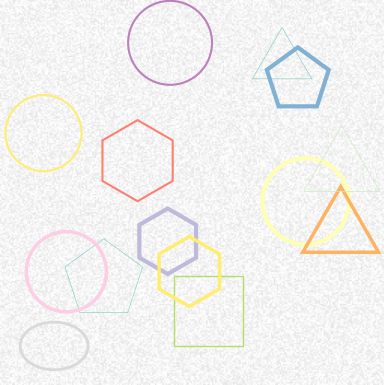[{"shape": "triangle", "thickness": 0.5, "radius": 0.44, "center": [0.733, 0.84]}, {"shape": "pentagon", "thickness": 0.5, "radius": 0.53, "center": [0.27, 0.274]}, {"shape": "circle", "thickness": 3, "radius": 0.56, "center": [0.794, 0.477]}, {"shape": "hexagon", "thickness": 3, "radius": 0.43, "center": [0.436, 0.373]}, {"shape": "hexagon", "thickness": 1.5, "radius": 0.53, "center": [0.357, 0.583]}, {"shape": "pentagon", "thickness": 3, "radius": 0.42, "center": [0.774, 0.792]}, {"shape": "triangle", "thickness": 2.5, "radius": 0.57, "center": [0.885, 0.402]}, {"shape": "square", "thickness": 1, "radius": 0.45, "center": [0.541, 0.191]}, {"shape": "circle", "thickness": 2.5, "radius": 0.52, "center": [0.172, 0.294]}, {"shape": "oval", "thickness": 2, "radius": 0.44, "center": [0.141, 0.101]}, {"shape": "circle", "thickness": 1.5, "radius": 0.54, "center": [0.442, 0.889]}, {"shape": "triangle", "thickness": 0.5, "radius": 0.57, "center": [0.888, 0.56]}, {"shape": "hexagon", "thickness": 2.5, "radius": 0.45, "center": [0.492, 0.295]}, {"shape": "circle", "thickness": 1.5, "radius": 0.49, "center": [0.113, 0.654]}]